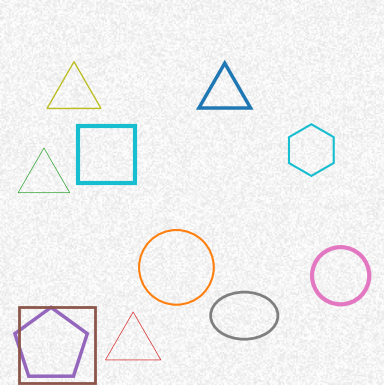[{"shape": "triangle", "thickness": 2.5, "radius": 0.39, "center": [0.584, 0.758]}, {"shape": "circle", "thickness": 1.5, "radius": 0.49, "center": [0.458, 0.306]}, {"shape": "triangle", "thickness": 0.5, "radius": 0.39, "center": [0.114, 0.538]}, {"shape": "triangle", "thickness": 0.5, "radius": 0.42, "center": [0.346, 0.107]}, {"shape": "pentagon", "thickness": 2.5, "radius": 0.49, "center": [0.133, 0.103]}, {"shape": "square", "thickness": 2, "radius": 0.49, "center": [0.148, 0.103]}, {"shape": "circle", "thickness": 3, "radius": 0.37, "center": [0.885, 0.284]}, {"shape": "oval", "thickness": 2, "radius": 0.44, "center": [0.634, 0.18]}, {"shape": "triangle", "thickness": 1, "radius": 0.4, "center": [0.192, 0.759]}, {"shape": "hexagon", "thickness": 1.5, "radius": 0.34, "center": [0.809, 0.61]}, {"shape": "square", "thickness": 3, "radius": 0.37, "center": [0.277, 0.599]}]